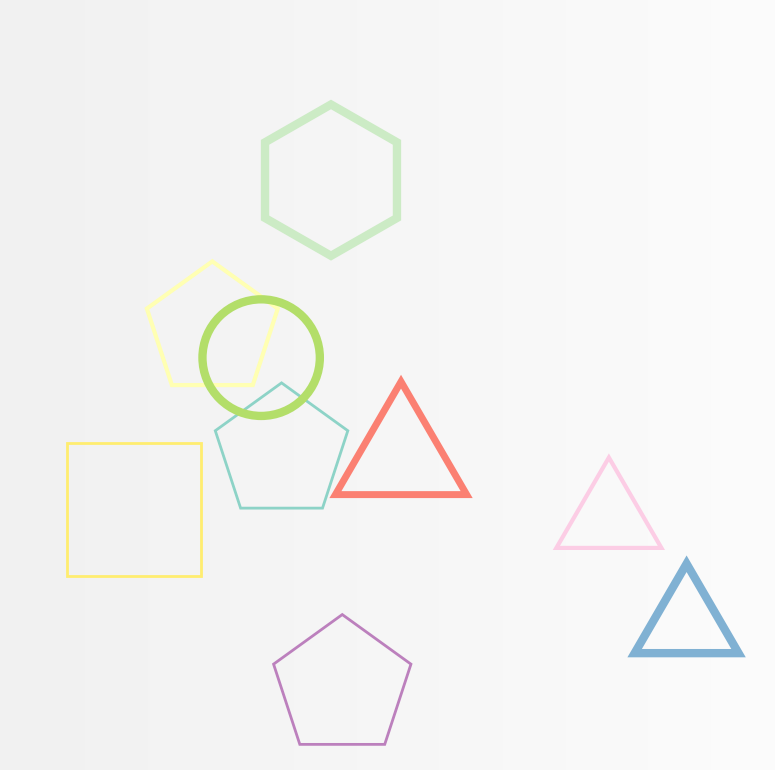[{"shape": "pentagon", "thickness": 1, "radius": 0.45, "center": [0.363, 0.413]}, {"shape": "pentagon", "thickness": 1.5, "radius": 0.44, "center": [0.274, 0.572]}, {"shape": "triangle", "thickness": 2.5, "radius": 0.49, "center": [0.517, 0.407]}, {"shape": "triangle", "thickness": 3, "radius": 0.39, "center": [0.886, 0.19]}, {"shape": "circle", "thickness": 3, "radius": 0.38, "center": [0.337, 0.536]}, {"shape": "triangle", "thickness": 1.5, "radius": 0.39, "center": [0.786, 0.328]}, {"shape": "pentagon", "thickness": 1, "radius": 0.47, "center": [0.442, 0.109]}, {"shape": "hexagon", "thickness": 3, "radius": 0.49, "center": [0.427, 0.766]}, {"shape": "square", "thickness": 1, "radius": 0.43, "center": [0.173, 0.338]}]